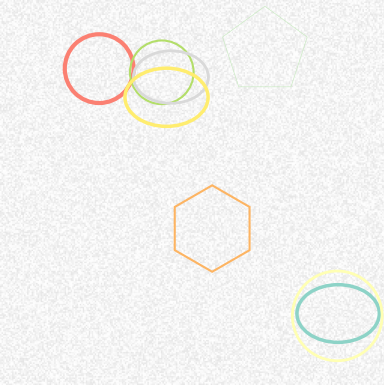[{"shape": "oval", "thickness": 2.5, "radius": 0.53, "center": [0.878, 0.186]}, {"shape": "circle", "thickness": 2, "radius": 0.58, "center": [0.876, 0.18]}, {"shape": "circle", "thickness": 3, "radius": 0.45, "center": [0.258, 0.822]}, {"shape": "hexagon", "thickness": 1.5, "radius": 0.56, "center": [0.551, 0.406]}, {"shape": "circle", "thickness": 1.5, "radius": 0.41, "center": [0.42, 0.812]}, {"shape": "oval", "thickness": 2, "radius": 0.49, "center": [0.444, 0.8]}, {"shape": "pentagon", "thickness": 0.5, "radius": 0.58, "center": [0.688, 0.868]}, {"shape": "oval", "thickness": 2.5, "radius": 0.54, "center": [0.433, 0.747]}]